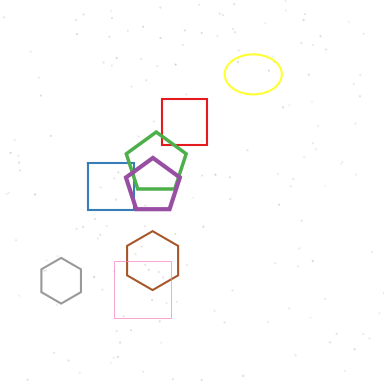[{"shape": "square", "thickness": 1.5, "radius": 0.3, "center": [0.479, 0.683]}, {"shape": "square", "thickness": 1.5, "radius": 0.3, "center": [0.289, 0.515]}, {"shape": "pentagon", "thickness": 2.5, "radius": 0.41, "center": [0.406, 0.575]}, {"shape": "pentagon", "thickness": 3, "radius": 0.37, "center": [0.397, 0.516]}, {"shape": "oval", "thickness": 1.5, "radius": 0.37, "center": [0.658, 0.807]}, {"shape": "hexagon", "thickness": 1.5, "radius": 0.38, "center": [0.396, 0.323]}, {"shape": "square", "thickness": 0.5, "radius": 0.37, "center": [0.371, 0.248]}, {"shape": "hexagon", "thickness": 1.5, "radius": 0.3, "center": [0.159, 0.271]}]